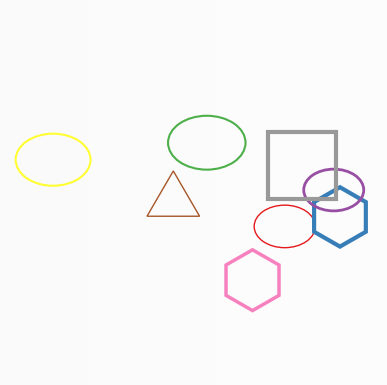[{"shape": "oval", "thickness": 1, "radius": 0.39, "center": [0.735, 0.412]}, {"shape": "hexagon", "thickness": 3, "radius": 0.39, "center": [0.877, 0.437]}, {"shape": "oval", "thickness": 1.5, "radius": 0.5, "center": [0.534, 0.629]}, {"shape": "oval", "thickness": 2, "radius": 0.39, "center": [0.861, 0.506]}, {"shape": "oval", "thickness": 1.5, "radius": 0.48, "center": [0.137, 0.585]}, {"shape": "triangle", "thickness": 1, "radius": 0.39, "center": [0.447, 0.478]}, {"shape": "hexagon", "thickness": 2.5, "radius": 0.39, "center": [0.652, 0.272]}, {"shape": "square", "thickness": 3, "radius": 0.44, "center": [0.779, 0.571]}]